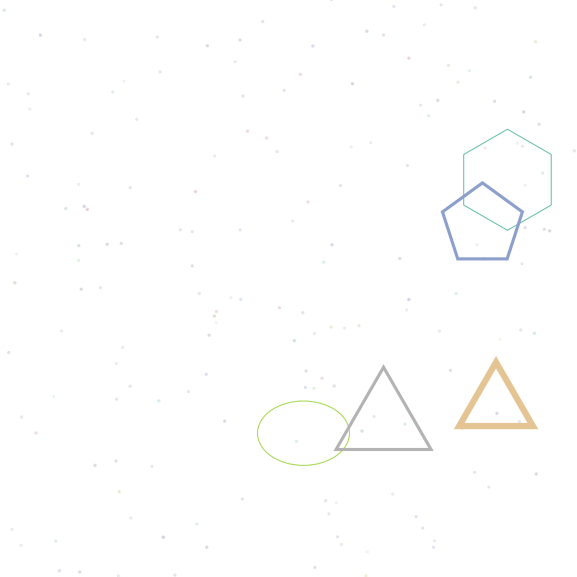[{"shape": "hexagon", "thickness": 0.5, "radius": 0.44, "center": [0.879, 0.688]}, {"shape": "pentagon", "thickness": 1.5, "radius": 0.36, "center": [0.835, 0.61]}, {"shape": "oval", "thickness": 0.5, "radius": 0.4, "center": [0.526, 0.249]}, {"shape": "triangle", "thickness": 3, "radius": 0.37, "center": [0.859, 0.298]}, {"shape": "triangle", "thickness": 1.5, "radius": 0.47, "center": [0.664, 0.268]}]